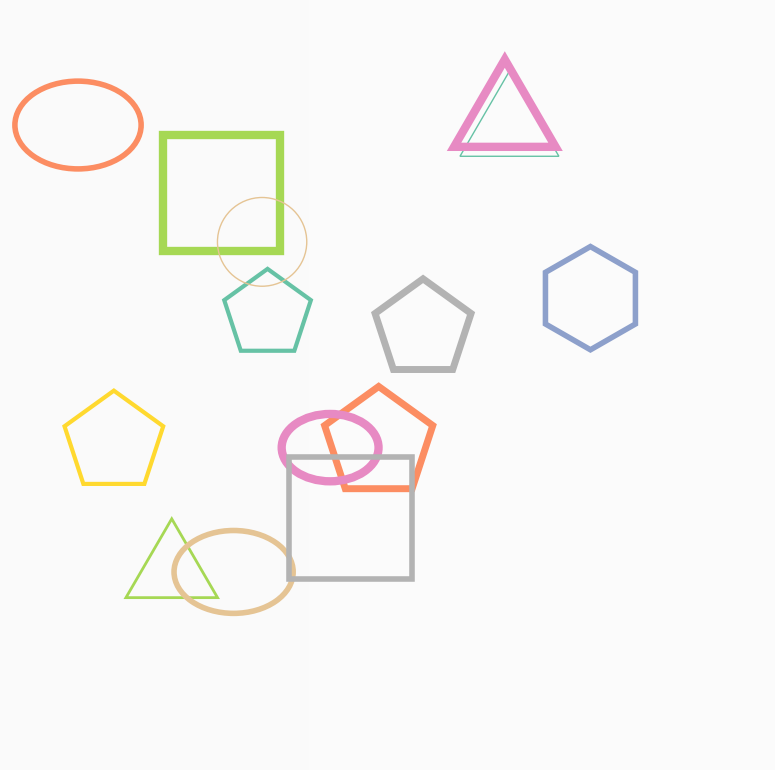[{"shape": "pentagon", "thickness": 1.5, "radius": 0.29, "center": [0.345, 0.592]}, {"shape": "triangle", "thickness": 0.5, "radius": 0.37, "center": [0.657, 0.834]}, {"shape": "pentagon", "thickness": 2.5, "radius": 0.37, "center": [0.489, 0.425]}, {"shape": "oval", "thickness": 2, "radius": 0.41, "center": [0.101, 0.838]}, {"shape": "hexagon", "thickness": 2, "radius": 0.34, "center": [0.762, 0.613]}, {"shape": "triangle", "thickness": 3, "radius": 0.38, "center": [0.651, 0.847]}, {"shape": "oval", "thickness": 3, "radius": 0.31, "center": [0.426, 0.419]}, {"shape": "square", "thickness": 3, "radius": 0.38, "center": [0.285, 0.749]}, {"shape": "triangle", "thickness": 1, "radius": 0.34, "center": [0.222, 0.258]}, {"shape": "pentagon", "thickness": 1.5, "radius": 0.33, "center": [0.147, 0.426]}, {"shape": "oval", "thickness": 2, "radius": 0.38, "center": [0.301, 0.257]}, {"shape": "circle", "thickness": 0.5, "radius": 0.29, "center": [0.338, 0.686]}, {"shape": "pentagon", "thickness": 2.5, "radius": 0.33, "center": [0.546, 0.573]}, {"shape": "square", "thickness": 2, "radius": 0.4, "center": [0.452, 0.328]}]